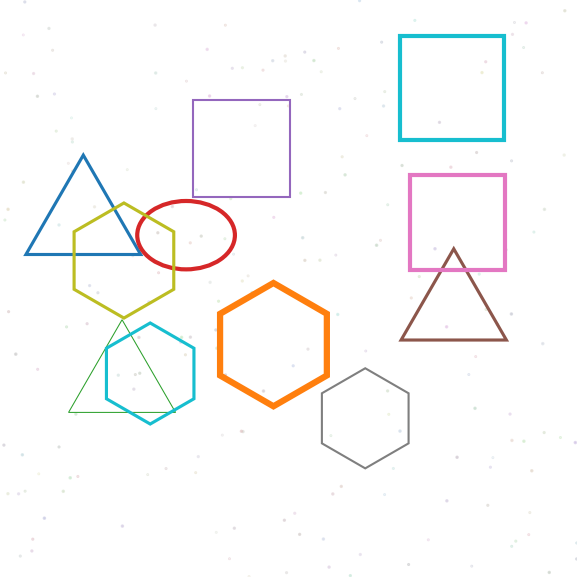[{"shape": "triangle", "thickness": 1.5, "radius": 0.57, "center": [0.144, 0.616]}, {"shape": "hexagon", "thickness": 3, "radius": 0.53, "center": [0.474, 0.402]}, {"shape": "triangle", "thickness": 0.5, "radius": 0.53, "center": [0.211, 0.338]}, {"shape": "oval", "thickness": 2, "radius": 0.42, "center": [0.322, 0.592]}, {"shape": "square", "thickness": 1, "radius": 0.42, "center": [0.419, 0.742]}, {"shape": "triangle", "thickness": 1.5, "radius": 0.53, "center": [0.786, 0.463]}, {"shape": "square", "thickness": 2, "radius": 0.41, "center": [0.792, 0.614]}, {"shape": "hexagon", "thickness": 1, "radius": 0.43, "center": [0.632, 0.275]}, {"shape": "hexagon", "thickness": 1.5, "radius": 0.5, "center": [0.215, 0.548]}, {"shape": "hexagon", "thickness": 1.5, "radius": 0.44, "center": [0.26, 0.352]}, {"shape": "square", "thickness": 2, "radius": 0.45, "center": [0.783, 0.847]}]